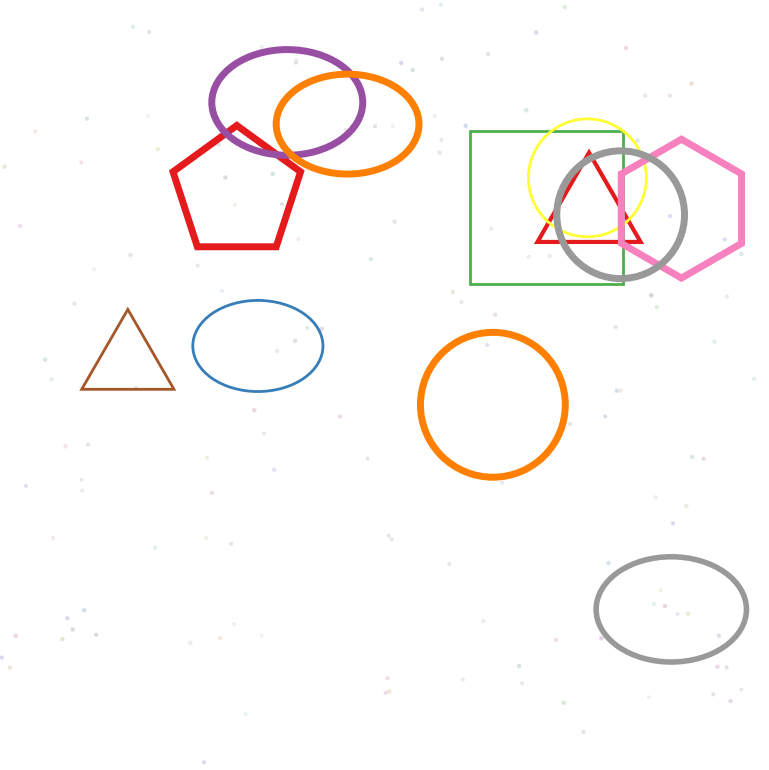[{"shape": "pentagon", "thickness": 2.5, "radius": 0.44, "center": [0.308, 0.75]}, {"shape": "triangle", "thickness": 1.5, "radius": 0.39, "center": [0.765, 0.724]}, {"shape": "oval", "thickness": 1, "radius": 0.42, "center": [0.335, 0.551]}, {"shape": "square", "thickness": 1, "radius": 0.49, "center": [0.71, 0.731]}, {"shape": "oval", "thickness": 2.5, "radius": 0.49, "center": [0.373, 0.867]}, {"shape": "oval", "thickness": 2.5, "radius": 0.46, "center": [0.451, 0.839]}, {"shape": "circle", "thickness": 2.5, "radius": 0.47, "center": [0.64, 0.474]}, {"shape": "circle", "thickness": 1, "radius": 0.38, "center": [0.763, 0.769]}, {"shape": "triangle", "thickness": 1, "radius": 0.35, "center": [0.166, 0.529]}, {"shape": "hexagon", "thickness": 2.5, "radius": 0.45, "center": [0.885, 0.729]}, {"shape": "oval", "thickness": 2, "radius": 0.49, "center": [0.872, 0.209]}, {"shape": "circle", "thickness": 2.5, "radius": 0.41, "center": [0.806, 0.721]}]